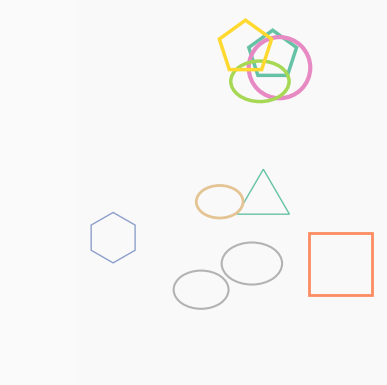[{"shape": "pentagon", "thickness": 2.5, "radius": 0.32, "center": [0.704, 0.857]}, {"shape": "triangle", "thickness": 1, "radius": 0.39, "center": [0.68, 0.483]}, {"shape": "square", "thickness": 2, "radius": 0.4, "center": [0.879, 0.314]}, {"shape": "hexagon", "thickness": 1, "radius": 0.33, "center": [0.292, 0.383]}, {"shape": "circle", "thickness": 3, "radius": 0.4, "center": [0.721, 0.824]}, {"shape": "oval", "thickness": 2.5, "radius": 0.38, "center": [0.671, 0.789]}, {"shape": "pentagon", "thickness": 2.5, "radius": 0.36, "center": [0.634, 0.877]}, {"shape": "oval", "thickness": 2, "radius": 0.3, "center": [0.567, 0.476]}, {"shape": "oval", "thickness": 1.5, "radius": 0.35, "center": [0.519, 0.248]}, {"shape": "oval", "thickness": 1.5, "radius": 0.39, "center": [0.65, 0.316]}]